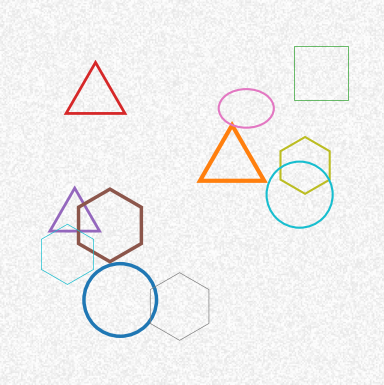[{"shape": "circle", "thickness": 2.5, "radius": 0.47, "center": [0.312, 0.221]}, {"shape": "triangle", "thickness": 3, "radius": 0.48, "center": [0.603, 0.579]}, {"shape": "square", "thickness": 0.5, "radius": 0.35, "center": [0.833, 0.81]}, {"shape": "triangle", "thickness": 2, "radius": 0.44, "center": [0.248, 0.749]}, {"shape": "triangle", "thickness": 2, "radius": 0.37, "center": [0.194, 0.437]}, {"shape": "hexagon", "thickness": 2.5, "radius": 0.47, "center": [0.286, 0.415]}, {"shape": "oval", "thickness": 1.5, "radius": 0.36, "center": [0.64, 0.718]}, {"shape": "hexagon", "thickness": 0.5, "radius": 0.44, "center": [0.467, 0.204]}, {"shape": "hexagon", "thickness": 1.5, "radius": 0.37, "center": [0.792, 0.57]}, {"shape": "hexagon", "thickness": 0.5, "radius": 0.39, "center": [0.175, 0.339]}, {"shape": "circle", "thickness": 1.5, "radius": 0.43, "center": [0.778, 0.494]}]